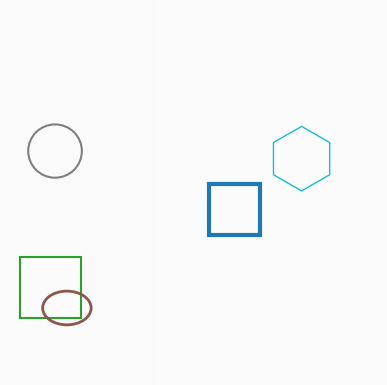[{"shape": "square", "thickness": 3, "radius": 0.33, "center": [0.606, 0.455]}, {"shape": "square", "thickness": 1.5, "radius": 0.4, "center": [0.13, 0.253]}, {"shape": "oval", "thickness": 2, "radius": 0.31, "center": [0.173, 0.2]}, {"shape": "circle", "thickness": 1.5, "radius": 0.35, "center": [0.142, 0.608]}, {"shape": "hexagon", "thickness": 1, "radius": 0.42, "center": [0.778, 0.588]}]